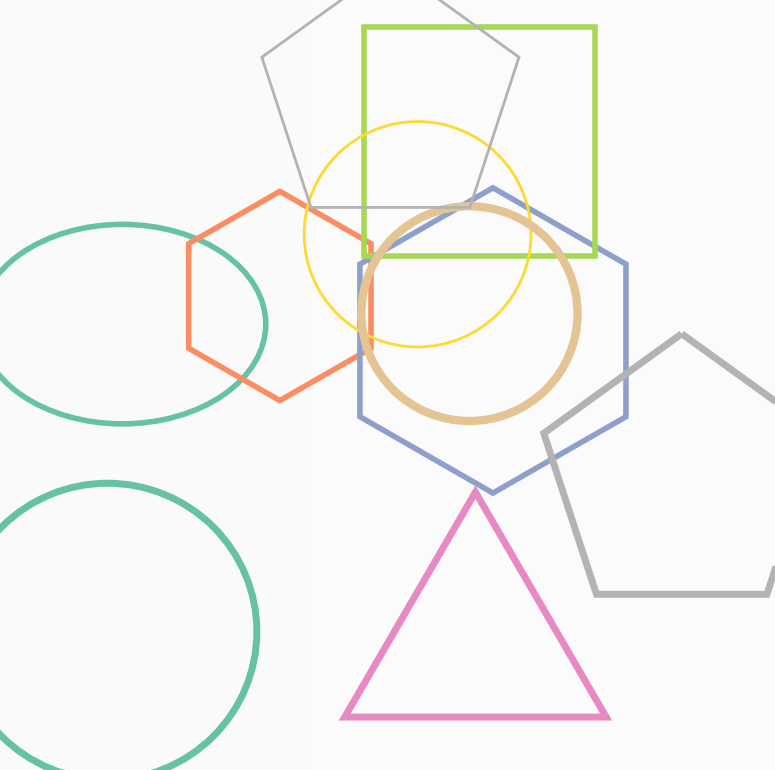[{"shape": "oval", "thickness": 2, "radius": 0.93, "center": [0.158, 0.579]}, {"shape": "circle", "thickness": 2.5, "radius": 0.96, "center": [0.139, 0.18]}, {"shape": "hexagon", "thickness": 2, "radius": 0.68, "center": [0.361, 0.616]}, {"shape": "hexagon", "thickness": 2, "radius": 0.99, "center": [0.636, 0.558]}, {"shape": "triangle", "thickness": 2.5, "radius": 0.97, "center": [0.613, 0.166]}, {"shape": "square", "thickness": 2, "radius": 0.75, "center": [0.618, 0.816]}, {"shape": "circle", "thickness": 1, "radius": 0.73, "center": [0.539, 0.696]}, {"shape": "circle", "thickness": 3, "radius": 0.7, "center": [0.606, 0.593]}, {"shape": "pentagon", "thickness": 2.5, "radius": 0.94, "center": [0.88, 0.379]}, {"shape": "pentagon", "thickness": 1, "radius": 0.87, "center": [0.504, 0.872]}]